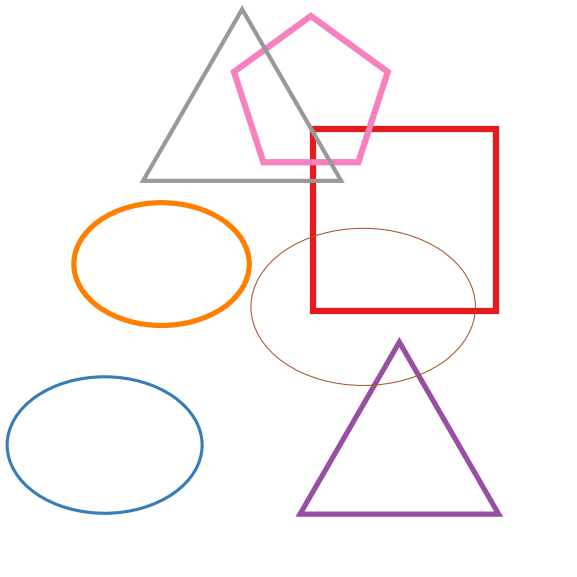[{"shape": "square", "thickness": 3, "radius": 0.79, "center": [0.7, 0.618]}, {"shape": "oval", "thickness": 1.5, "radius": 0.84, "center": [0.181, 0.229]}, {"shape": "triangle", "thickness": 2.5, "radius": 0.99, "center": [0.692, 0.208]}, {"shape": "oval", "thickness": 2.5, "radius": 0.76, "center": [0.28, 0.542]}, {"shape": "oval", "thickness": 0.5, "radius": 0.97, "center": [0.629, 0.468]}, {"shape": "pentagon", "thickness": 3, "radius": 0.7, "center": [0.538, 0.831]}, {"shape": "triangle", "thickness": 2, "radius": 0.99, "center": [0.419, 0.785]}]